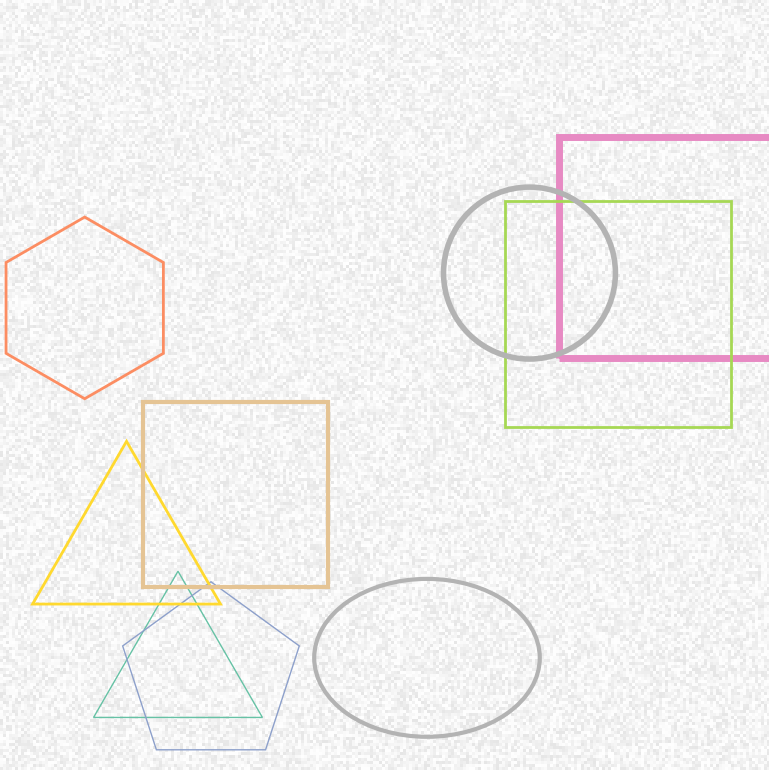[{"shape": "triangle", "thickness": 0.5, "radius": 0.63, "center": [0.231, 0.132]}, {"shape": "hexagon", "thickness": 1, "radius": 0.59, "center": [0.11, 0.6]}, {"shape": "pentagon", "thickness": 0.5, "radius": 0.6, "center": [0.274, 0.124]}, {"shape": "square", "thickness": 2.5, "radius": 0.72, "center": [0.87, 0.679]}, {"shape": "square", "thickness": 1, "radius": 0.74, "center": [0.803, 0.592]}, {"shape": "triangle", "thickness": 1, "radius": 0.7, "center": [0.164, 0.286]}, {"shape": "square", "thickness": 1.5, "radius": 0.6, "center": [0.306, 0.358]}, {"shape": "circle", "thickness": 2, "radius": 0.56, "center": [0.688, 0.645]}, {"shape": "oval", "thickness": 1.5, "radius": 0.73, "center": [0.555, 0.146]}]